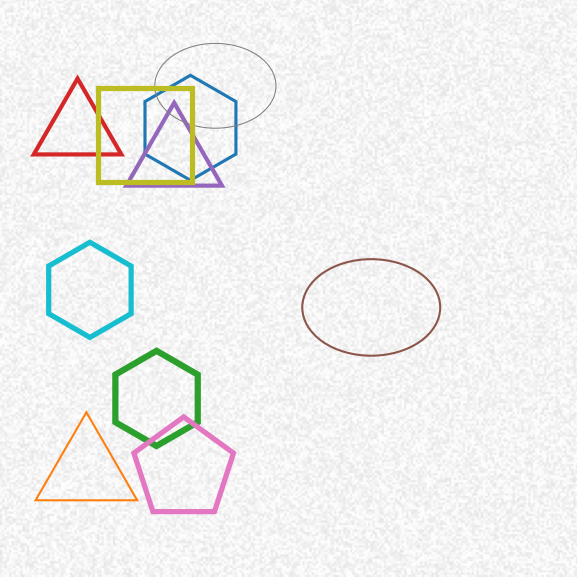[{"shape": "hexagon", "thickness": 1.5, "radius": 0.45, "center": [0.33, 0.778]}, {"shape": "triangle", "thickness": 1, "radius": 0.51, "center": [0.15, 0.184]}, {"shape": "hexagon", "thickness": 3, "radius": 0.41, "center": [0.271, 0.309]}, {"shape": "triangle", "thickness": 2, "radius": 0.44, "center": [0.134, 0.776]}, {"shape": "triangle", "thickness": 2, "radius": 0.48, "center": [0.302, 0.725]}, {"shape": "oval", "thickness": 1, "radius": 0.6, "center": [0.643, 0.467]}, {"shape": "pentagon", "thickness": 2.5, "radius": 0.45, "center": [0.318, 0.187]}, {"shape": "oval", "thickness": 0.5, "radius": 0.52, "center": [0.373, 0.851]}, {"shape": "square", "thickness": 2.5, "radius": 0.41, "center": [0.251, 0.766]}, {"shape": "hexagon", "thickness": 2.5, "radius": 0.41, "center": [0.156, 0.497]}]